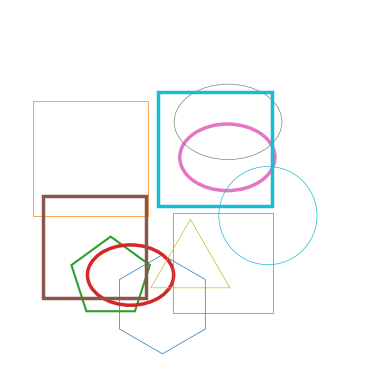[{"shape": "hexagon", "thickness": 0.5, "radius": 0.64, "center": [0.422, 0.21]}, {"shape": "square", "thickness": 0.5, "radius": 0.75, "center": [0.234, 0.589]}, {"shape": "pentagon", "thickness": 1.5, "radius": 0.54, "center": [0.287, 0.278]}, {"shape": "oval", "thickness": 2.5, "radius": 0.56, "center": [0.339, 0.286]}, {"shape": "square", "thickness": 0.5, "radius": 0.65, "center": [0.579, 0.316]}, {"shape": "square", "thickness": 2.5, "radius": 0.67, "center": [0.245, 0.359]}, {"shape": "oval", "thickness": 2.5, "radius": 0.62, "center": [0.59, 0.591]}, {"shape": "oval", "thickness": 0.5, "radius": 0.7, "center": [0.592, 0.683]}, {"shape": "triangle", "thickness": 0.5, "radius": 0.59, "center": [0.494, 0.312]}, {"shape": "circle", "thickness": 0.5, "radius": 0.64, "center": [0.696, 0.44]}, {"shape": "square", "thickness": 2.5, "radius": 0.74, "center": [0.558, 0.612]}]